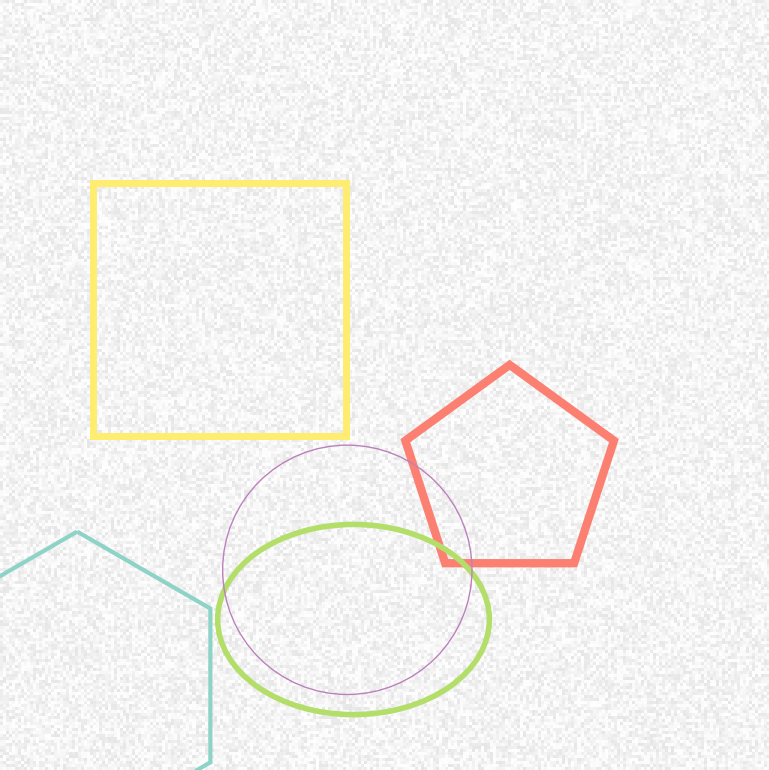[{"shape": "hexagon", "thickness": 1.5, "radius": 1.0, "center": [0.1, 0.11]}, {"shape": "pentagon", "thickness": 3, "radius": 0.71, "center": [0.662, 0.384]}, {"shape": "oval", "thickness": 2, "radius": 0.88, "center": [0.459, 0.195]}, {"shape": "circle", "thickness": 0.5, "radius": 0.81, "center": [0.451, 0.26]}, {"shape": "square", "thickness": 2.5, "radius": 0.82, "center": [0.285, 0.598]}]